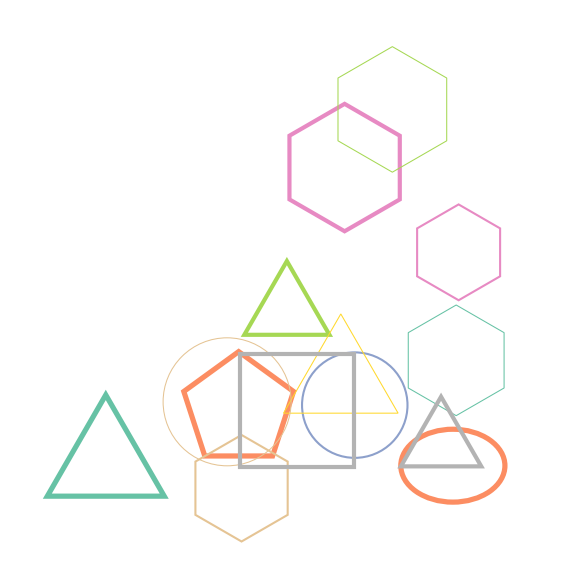[{"shape": "hexagon", "thickness": 0.5, "radius": 0.48, "center": [0.79, 0.375]}, {"shape": "triangle", "thickness": 2.5, "radius": 0.58, "center": [0.183, 0.198]}, {"shape": "oval", "thickness": 2.5, "radius": 0.45, "center": [0.784, 0.193]}, {"shape": "pentagon", "thickness": 2.5, "radius": 0.5, "center": [0.413, 0.29]}, {"shape": "circle", "thickness": 1, "radius": 0.46, "center": [0.614, 0.298]}, {"shape": "hexagon", "thickness": 2, "radius": 0.55, "center": [0.597, 0.709]}, {"shape": "hexagon", "thickness": 1, "radius": 0.41, "center": [0.794, 0.562]}, {"shape": "hexagon", "thickness": 0.5, "radius": 0.54, "center": [0.679, 0.81]}, {"shape": "triangle", "thickness": 2, "radius": 0.43, "center": [0.497, 0.462]}, {"shape": "triangle", "thickness": 0.5, "radius": 0.57, "center": [0.59, 0.341]}, {"shape": "circle", "thickness": 0.5, "radius": 0.55, "center": [0.393, 0.303]}, {"shape": "hexagon", "thickness": 1, "radius": 0.46, "center": [0.418, 0.154]}, {"shape": "square", "thickness": 2, "radius": 0.49, "center": [0.514, 0.288]}, {"shape": "triangle", "thickness": 2, "radius": 0.4, "center": [0.764, 0.232]}]